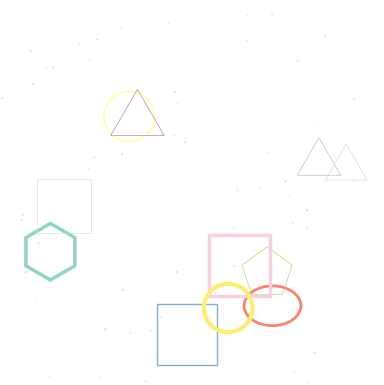[{"shape": "hexagon", "thickness": 2.5, "radius": 0.37, "center": [0.131, 0.346]}, {"shape": "circle", "thickness": 1.5, "radius": 0.33, "center": [0.335, 0.697]}, {"shape": "triangle", "thickness": 0.5, "radius": 0.33, "center": [0.828, 0.577]}, {"shape": "oval", "thickness": 2, "radius": 0.37, "center": [0.708, 0.206]}, {"shape": "square", "thickness": 1, "radius": 0.39, "center": [0.486, 0.132]}, {"shape": "pentagon", "thickness": 0.5, "radius": 0.34, "center": [0.694, 0.29]}, {"shape": "square", "thickness": 2.5, "radius": 0.4, "center": [0.622, 0.311]}, {"shape": "triangle", "thickness": 0.5, "radius": 0.31, "center": [0.899, 0.563]}, {"shape": "triangle", "thickness": 0.5, "radius": 0.4, "center": [0.357, 0.688]}, {"shape": "square", "thickness": 0.5, "radius": 0.35, "center": [0.167, 0.465]}, {"shape": "circle", "thickness": 3, "radius": 0.32, "center": [0.593, 0.2]}]